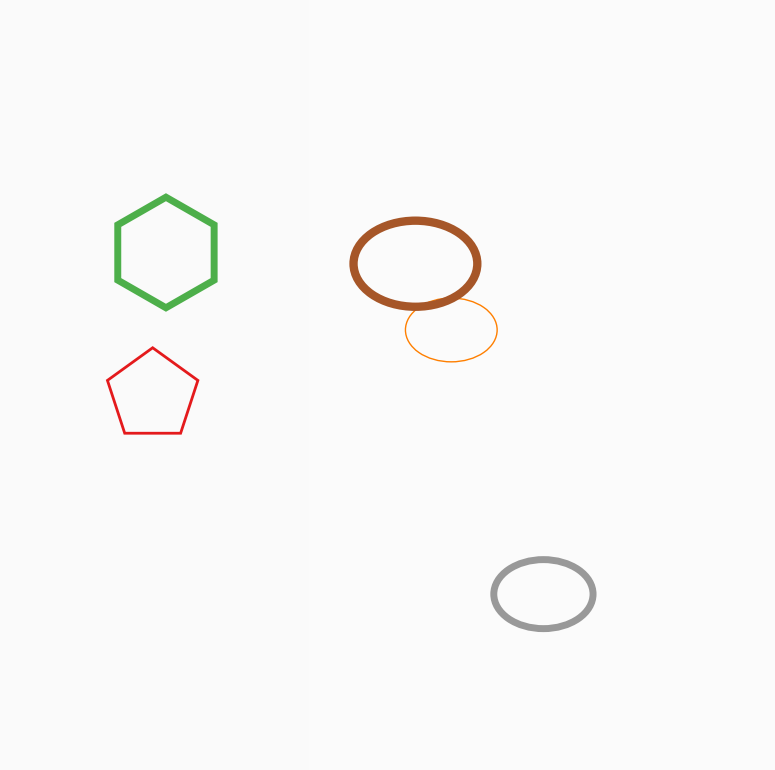[{"shape": "pentagon", "thickness": 1, "radius": 0.31, "center": [0.197, 0.487]}, {"shape": "hexagon", "thickness": 2.5, "radius": 0.36, "center": [0.214, 0.672]}, {"shape": "oval", "thickness": 0.5, "radius": 0.3, "center": [0.582, 0.572]}, {"shape": "oval", "thickness": 3, "radius": 0.4, "center": [0.536, 0.658]}, {"shape": "oval", "thickness": 2.5, "radius": 0.32, "center": [0.701, 0.228]}]